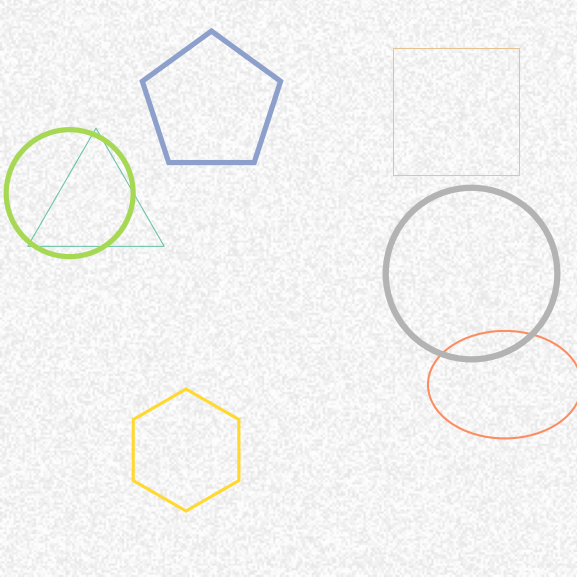[{"shape": "triangle", "thickness": 0.5, "radius": 0.68, "center": [0.166, 0.641]}, {"shape": "oval", "thickness": 1, "radius": 0.67, "center": [0.874, 0.333]}, {"shape": "pentagon", "thickness": 2.5, "radius": 0.63, "center": [0.366, 0.819]}, {"shape": "circle", "thickness": 2.5, "radius": 0.55, "center": [0.121, 0.665]}, {"shape": "hexagon", "thickness": 1.5, "radius": 0.53, "center": [0.322, 0.22]}, {"shape": "square", "thickness": 0.5, "radius": 0.55, "center": [0.79, 0.806]}, {"shape": "circle", "thickness": 3, "radius": 0.74, "center": [0.817, 0.525]}]